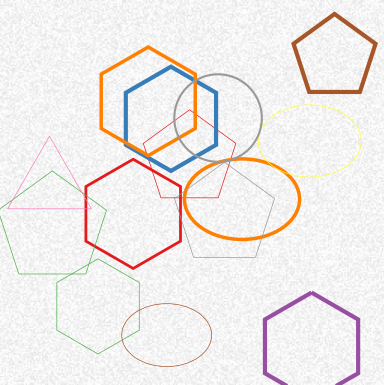[{"shape": "pentagon", "thickness": 0.5, "radius": 0.63, "center": [0.492, 0.588]}, {"shape": "hexagon", "thickness": 2, "radius": 0.71, "center": [0.346, 0.445]}, {"shape": "hexagon", "thickness": 3, "radius": 0.68, "center": [0.444, 0.691]}, {"shape": "pentagon", "thickness": 0.5, "radius": 0.74, "center": [0.136, 0.408]}, {"shape": "hexagon", "thickness": 0.5, "radius": 0.62, "center": [0.255, 0.204]}, {"shape": "hexagon", "thickness": 3, "radius": 0.7, "center": [0.809, 0.1]}, {"shape": "hexagon", "thickness": 2.5, "radius": 0.71, "center": [0.385, 0.737]}, {"shape": "oval", "thickness": 2.5, "radius": 0.75, "center": [0.629, 0.483]}, {"shape": "oval", "thickness": 0.5, "radius": 0.67, "center": [0.805, 0.634]}, {"shape": "pentagon", "thickness": 3, "radius": 0.56, "center": [0.869, 0.852]}, {"shape": "oval", "thickness": 0.5, "radius": 0.58, "center": [0.433, 0.13]}, {"shape": "triangle", "thickness": 0.5, "radius": 0.63, "center": [0.129, 0.52]}, {"shape": "pentagon", "thickness": 0.5, "radius": 0.68, "center": [0.583, 0.442]}, {"shape": "circle", "thickness": 1.5, "radius": 0.57, "center": [0.566, 0.693]}]